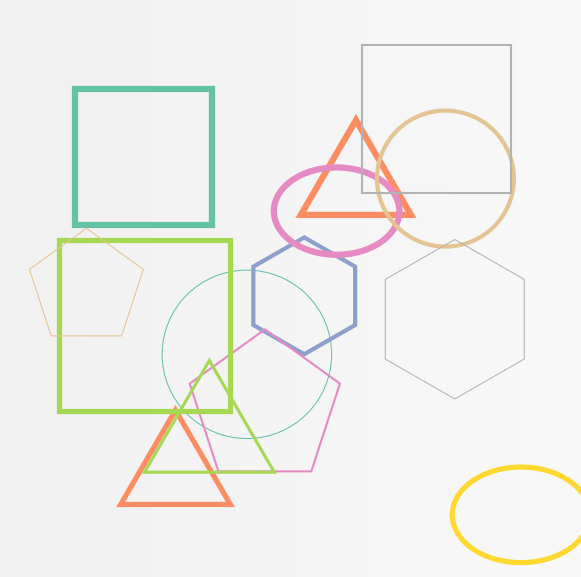[{"shape": "square", "thickness": 3, "radius": 0.59, "center": [0.247, 0.727]}, {"shape": "circle", "thickness": 0.5, "radius": 0.73, "center": [0.425, 0.386]}, {"shape": "triangle", "thickness": 2.5, "radius": 0.54, "center": [0.302, 0.18]}, {"shape": "triangle", "thickness": 3, "radius": 0.55, "center": [0.612, 0.682]}, {"shape": "hexagon", "thickness": 2, "radius": 0.51, "center": [0.523, 0.487]}, {"shape": "pentagon", "thickness": 1, "radius": 0.68, "center": [0.456, 0.293]}, {"shape": "oval", "thickness": 3, "radius": 0.54, "center": [0.579, 0.634]}, {"shape": "square", "thickness": 2.5, "radius": 0.74, "center": [0.249, 0.435]}, {"shape": "triangle", "thickness": 1.5, "radius": 0.64, "center": [0.36, 0.246]}, {"shape": "oval", "thickness": 2.5, "radius": 0.59, "center": [0.896, 0.108]}, {"shape": "pentagon", "thickness": 0.5, "radius": 0.52, "center": [0.149, 0.501]}, {"shape": "circle", "thickness": 2, "radius": 0.59, "center": [0.766, 0.69]}, {"shape": "hexagon", "thickness": 0.5, "radius": 0.69, "center": [0.782, 0.446]}, {"shape": "square", "thickness": 1, "radius": 0.64, "center": [0.751, 0.794]}]